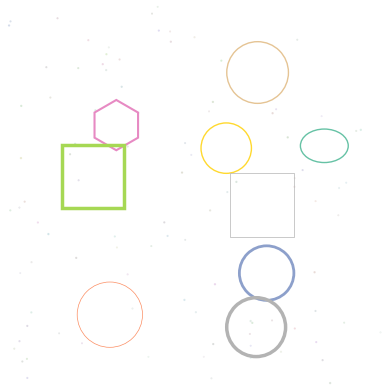[{"shape": "oval", "thickness": 1, "radius": 0.31, "center": [0.842, 0.621]}, {"shape": "circle", "thickness": 0.5, "radius": 0.42, "center": [0.285, 0.183]}, {"shape": "circle", "thickness": 2, "radius": 0.35, "center": [0.693, 0.291]}, {"shape": "hexagon", "thickness": 1.5, "radius": 0.33, "center": [0.302, 0.675]}, {"shape": "square", "thickness": 2.5, "radius": 0.41, "center": [0.242, 0.541]}, {"shape": "circle", "thickness": 1, "radius": 0.33, "center": [0.588, 0.615]}, {"shape": "circle", "thickness": 1, "radius": 0.4, "center": [0.669, 0.812]}, {"shape": "square", "thickness": 0.5, "radius": 0.41, "center": [0.68, 0.468]}, {"shape": "circle", "thickness": 2.5, "radius": 0.38, "center": [0.665, 0.15]}]